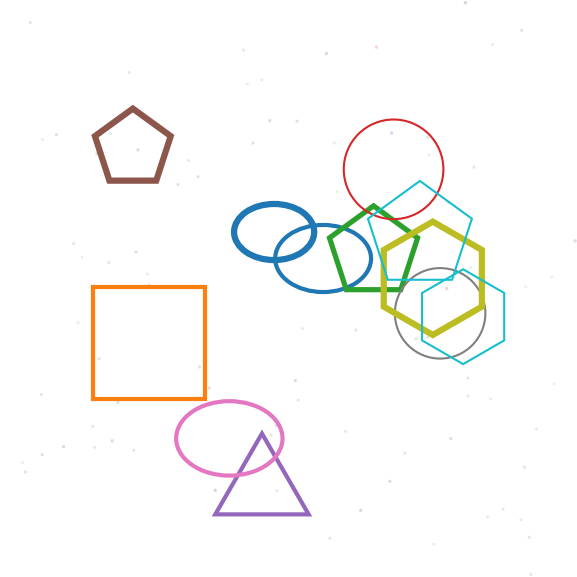[{"shape": "oval", "thickness": 2, "radius": 0.41, "center": [0.56, 0.552]}, {"shape": "oval", "thickness": 3, "radius": 0.35, "center": [0.475, 0.597]}, {"shape": "square", "thickness": 2, "radius": 0.48, "center": [0.258, 0.405]}, {"shape": "pentagon", "thickness": 2.5, "radius": 0.4, "center": [0.647, 0.562]}, {"shape": "circle", "thickness": 1, "radius": 0.43, "center": [0.682, 0.706]}, {"shape": "triangle", "thickness": 2, "radius": 0.47, "center": [0.454, 0.155]}, {"shape": "pentagon", "thickness": 3, "radius": 0.34, "center": [0.23, 0.742]}, {"shape": "oval", "thickness": 2, "radius": 0.46, "center": [0.397, 0.24]}, {"shape": "circle", "thickness": 1, "radius": 0.39, "center": [0.762, 0.457]}, {"shape": "hexagon", "thickness": 3, "radius": 0.49, "center": [0.749, 0.517]}, {"shape": "pentagon", "thickness": 1, "radius": 0.47, "center": [0.727, 0.591]}, {"shape": "hexagon", "thickness": 1, "radius": 0.41, "center": [0.802, 0.451]}]